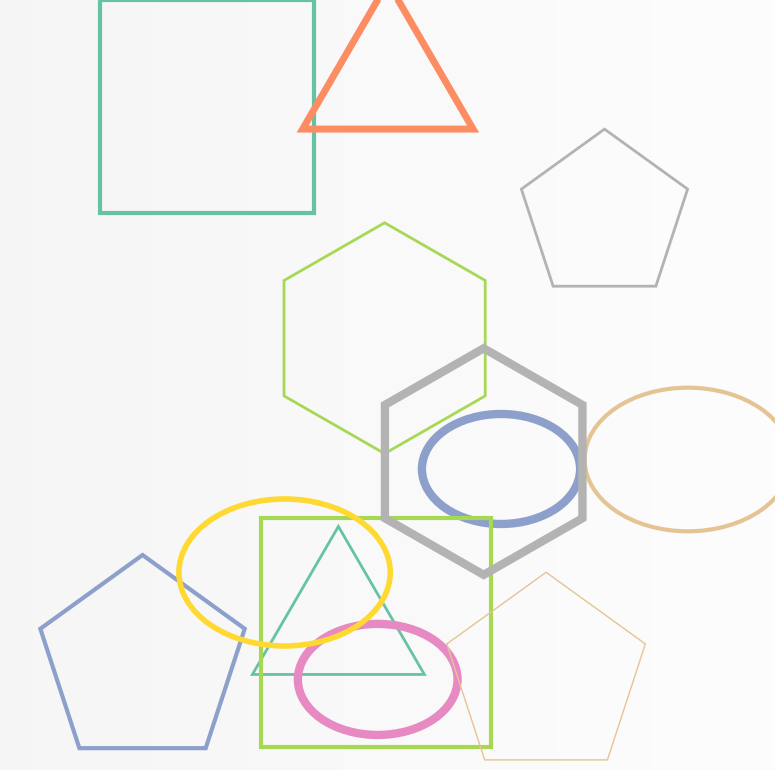[{"shape": "square", "thickness": 1.5, "radius": 0.69, "center": [0.267, 0.862]}, {"shape": "triangle", "thickness": 1, "radius": 0.64, "center": [0.437, 0.188]}, {"shape": "triangle", "thickness": 2.5, "radius": 0.63, "center": [0.5, 0.896]}, {"shape": "pentagon", "thickness": 1.5, "radius": 0.69, "center": [0.184, 0.141]}, {"shape": "oval", "thickness": 3, "radius": 0.51, "center": [0.646, 0.391]}, {"shape": "oval", "thickness": 3, "radius": 0.52, "center": [0.487, 0.118]}, {"shape": "square", "thickness": 1.5, "radius": 0.74, "center": [0.486, 0.178]}, {"shape": "hexagon", "thickness": 1, "radius": 0.75, "center": [0.496, 0.561]}, {"shape": "oval", "thickness": 2, "radius": 0.68, "center": [0.367, 0.257]}, {"shape": "oval", "thickness": 1.5, "radius": 0.67, "center": [0.888, 0.403]}, {"shape": "pentagon", "thickness": 0.5, "radius": 0.67, "center": [0.705, 0.122]}, {"shape": "hexagon", "thickness": 3, "radius": 0.74, "center": [0.624, 0.401]}, {"shape": "pentagon", "thickness": 1, "radius": 0.56, "center": [0.78, 0.72]}]